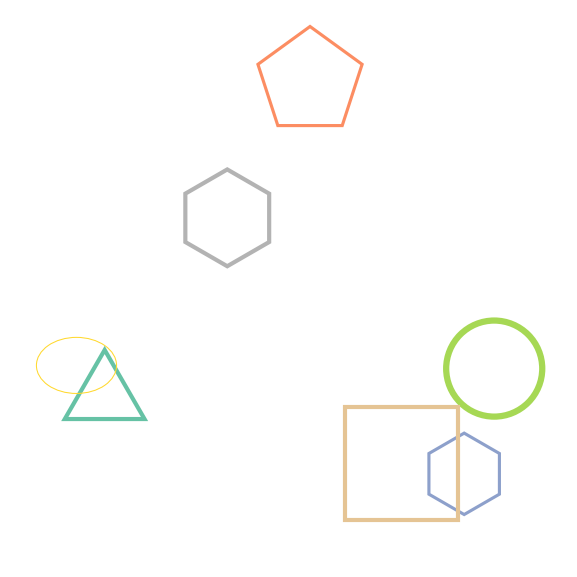[{"shape": "triangle", "thickness": 2, "radius": 0.4, "center": [0.181, 0.313]}, {"shape": "pentagon", "thickness": 1.5, "radius": 0.47, "center": [0.537, 0.858]}, {"shape": "hexagon", "thickness": 1.5, "radius": 0.35, "center": [0.804, 0.179]}, {"shape": "circle", "thickness": 3, "radius": 0.42, "center": [0.856, 0.361]}, {"shape": "oval", "thickness": 0.5, "radius": 0.35, "center": [0.132, 0.366]}, {"shape": "square", "thickness": 2, "radius": 0.49, "center": [0.695, 0.197]}, {"shape": "hexagon", "thickness": 2, "radius": 0.42, "center": [0.394, 0.622]}]